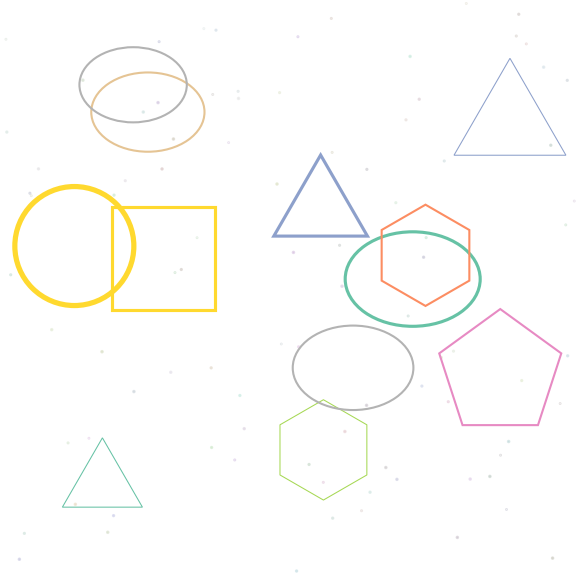[{"shape": "oval", "thickness": 1.5, "radius": 0.58, "center": [0.715, 0.516]}, {"shape": "triangle", "thickness": 0.5, "radius": 0.4, "center": [0.177, 0.161]}, {"shape": "hexagon", "thickness": 1, "radius": 0.44, "center": [0.737, 0.557]}, {"shape": "triangle", "thickness": 0.5, "radius": 0.56, "center": [0.883, 0.786]}, {"shape": "triangle", "thickness": 1.5, "radius": 0.47, "center": [0.555, 0.637]}, {"shape": "pentagon", "thickness": 1, "radius": 0.56, "center": [0.866, 0.353]}, {"shape": "hexagon", "thickness": 0.5, "radius": 0.43, "center": [0.56, 0.22]}, {"shape": "square", "thickness": 1.5, "radius": 0.45, "center": [0.283, 0.551]}, {"shape": "circle", "thickness": 2.5, "radius": 0.52, "center": [0.129, 0.573]}, {"shape": "oval", "thickness": 1, "radius": 0.49, "center": [0.256, 0.805]}, {"shape": "oval", "thickness": 1, "radius": 0.52, "center": [0.611, 0.362]}, {"shape": "oval", "thickness": 1, "radius": 0.46, "center": [0.231, 0.852]}]